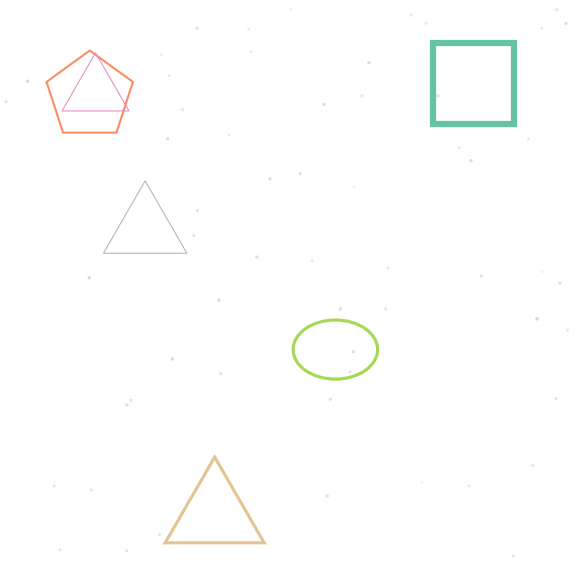[{"shape": "square", "thickness": 3, "radius": 0.35, "center": [0.819, 0.854]}, {"shape": "pentagon", "thickness": 1, "radius": 0.39, "center": [0.155, 0.833]}, {"shape": "triangle", "thickness": 0.5, "radius": 0.34, "center": [0.165, 0.841]}, {"shape": "oval", "thickness": 1.5, "radius": 0.37, "center": [0.581, 0.394]}, {"shape": "triangle", "thickness": 1.5, "radius": 0.49, "center": [0.372, 0.109]}, {"shape": "triangle", "thickness": 0.5, "radius": 0.42, "center": [0.251, 0.602]}]